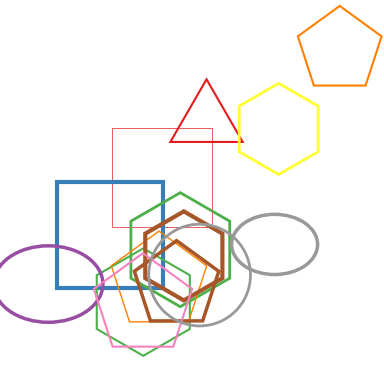[{"shape": "triangle", "thickness": 1.5, "radius": 0.54, "center": [0.536, 0.686]}, {"shape": "square", "thickness": 0.5, "radius": 0.65, "center": [0.421, 0.539]}, {"shape": "square", "thickness": 3, "radius": 0.69, "center": [0.286, 0.39]}, {"shape": "hexagon", "thickness": 1.5, "radius": 0.7, "center": [0.372, 0.215]}, {"shape": "hexagon", "thickness": 2, "radius": 0.74, "center": [0.468, 0.351]}, {"shape": "oval", "thickness": 2.5, "radius": 0.71, "center": [0.125, 0.262]}, {"shape": "pentagon", "thickness": 1, "radius": 0.65, "center": [0.413, 0.269]}, {"shape": "pentagon", "thickness": 1.5, "radius": 0.57, "center": [0.882, 0.87]}, {"shape": "hexagon", "thickness": 2, "radius": 0.59, "center": [0.724, 0.665]}, {"shape": "pentagon", "thickness": 2.5, "radius": 0.58, "center": [0.459, 0.26]}, {"shape": "hexagon", "thickness": 3, "radius": 0.58, "center": [0.477, 0.335]}, {"shape": "pentagon", "thickness": 1.5, "radius": 0.67, "center": [0.371, 0.208]}, {"shape": "oval", "thickness": 2.5, "radius": 0.56, "center": [0.713, 0.365]}, {"shape": "circle", "thickness": 2, "radius": 0.66, "center": [0.518, 0.286]}]